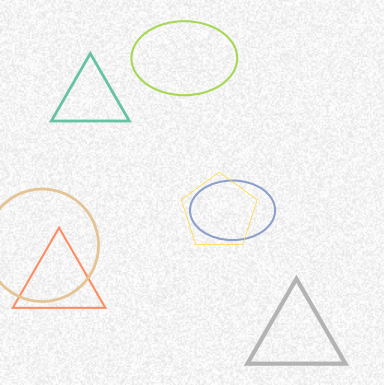[{"shape": "triangle", "thickness": 2, "radius": 0.58, "center": [0.235, 0.744]}, {"shape": "triangle", "thickness": 1.5, "radius": 0.69, "center": [0.153, 0.27]}, {"shape": "oval", "thickness": 1.5, "radius": 0.55, "center": [0.604, 0.454]}, {"shape": "oval", "thickness": 1.5, "radius": 0.69, "center": [0.479, 0.849]}, {"shape": "pentagon", "thickness": 0.5, "radius": 0.52, "center": [0.569, 0.449]}, {"shape": "circle", "thickness": 2, "radius": 0.73, "center": [0.11, 0.363]}, {"shape": "triangle", "thickness": 3, "radius": 0.74, "center": [0.77, 0.129]}]